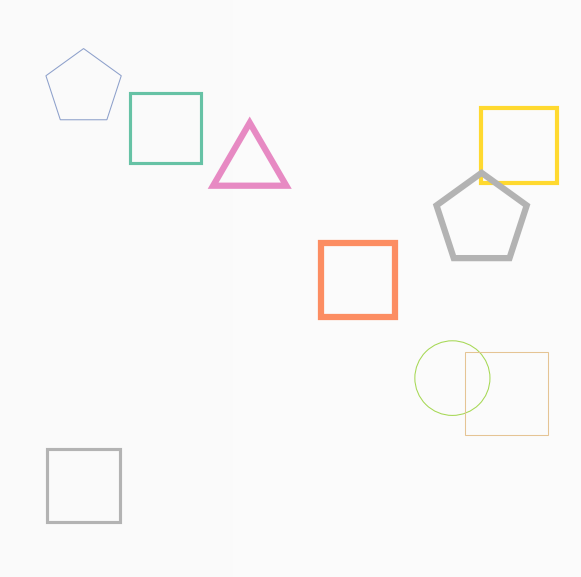[{"shape": "square", "thickness": 1.5, "radius": 0.3, "center": [0.285, 0.778]}, {"shape": "square", "thickness": 3, "radius": 0.32, "center": [0.615, 0.514]}, {"shape": "pentagon", "thickness": 0.5, "radius": 0.34, "center": [0.144, 0.847]}, {"shape": "triangle", "thickness": 3, "radius": 0.36, "center": [0.43, 0.714]}, {"shape": "circle", "thickness": 0.5, "radius": 0.32, "center": [0.778, 0.344]}, {"shape": "square", "thickness": 2, "radius": 0.33, "center": [0.893, 0.747]}, {"shape": "square", "thickness": 0.5, "radius": 0.36, "center": [0.871, 0.317]}, {"shape": "square", "thickness": 1.5, "radius": 0.32, "center": [0.144, 0.159]}, {"shape": "pentagon", "thickness": 3, "radius": 0.41, "center": [0.829, 0.618]}]